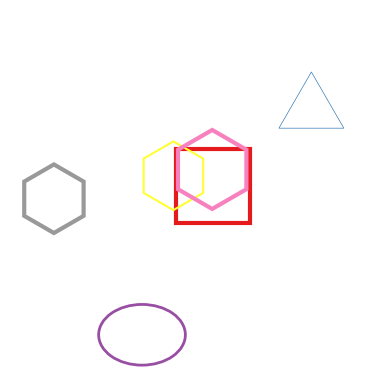[{"shape": "square", "thickness": 3, "radius": 0.48, "center": [0.554, 0.517]}, {"shape": "triangle", "thickness": 0.5, "radius": 0.49, "center": [0.809, 0.716]}, {"shape": "oval", "thickness": 2, "radius": 0.56, "center": [0.369, 0.13]}, {"shape": "hexagon", "thickness": 1.5, "radius": 0.45, "center": [0.45, 0.544]}, {"shape": "hexagon", "thickness": 3, "radius": 0.51, "center": [0.551, 0.56]}, {"shape": "hexagon", "thickness": 3, "radius": 0.45, "center": [0.14, 0.484]}]